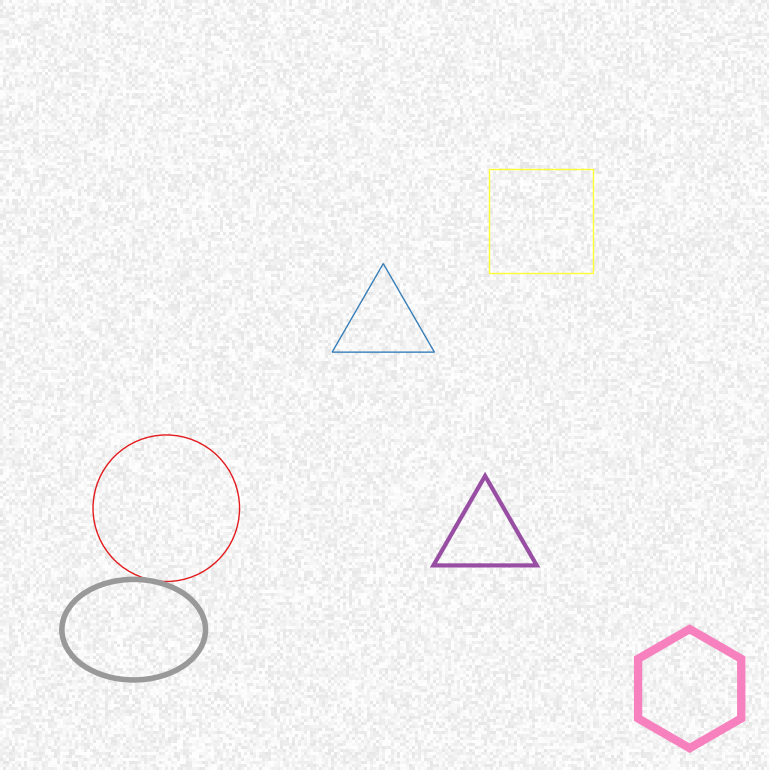[{"shape": "circle", "thickness": 0.5, "radius": 0.48, "center": [0.216, 0.34]}, {"shape": "triangle", "thickness": 0.5, "radius": 0.38, "center": [0.498, 0.581]}, {"shape": "triangle", "thickness": 1.5, "radius": 0.39, "center": [0.63, 0.304]}, {"shape": "square", "thickness": 0.5, "radius": 0.34, "center": [0.702, 0.713]}, {"shape": "hexagon", "thickness": 3, "radius": 0.39, "center": [0.896, 0.106]}, {"shape": "oval", "thickness": 2, "radius": 0.47, "center": [0.174, 0.182]}]